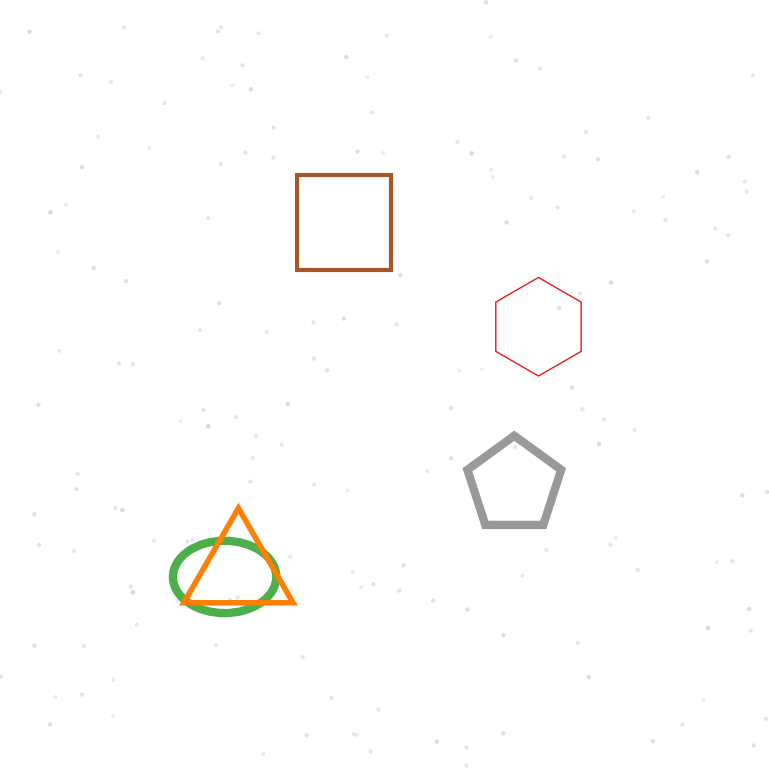[{"shape": "hexagon", "thickness": 0.5, "radius": 0.32, "center": [0.699, 0.576]}, {"shape": "oval", "thickness": 3, "radius": 0.34, "center": [0.292, 0.251]}, {"shape": "triangle", "thickness": 2, "radius": 0.41, "center": [0.31, 0.258]}, {"shape": "square", "thickness": 1.5, "radius": 0.31, "center": [0.447, 0.711]}, {"shape": "pentagon", "thickness": 3, "radius": 0.32, "center": [0.668, 0.37]}]